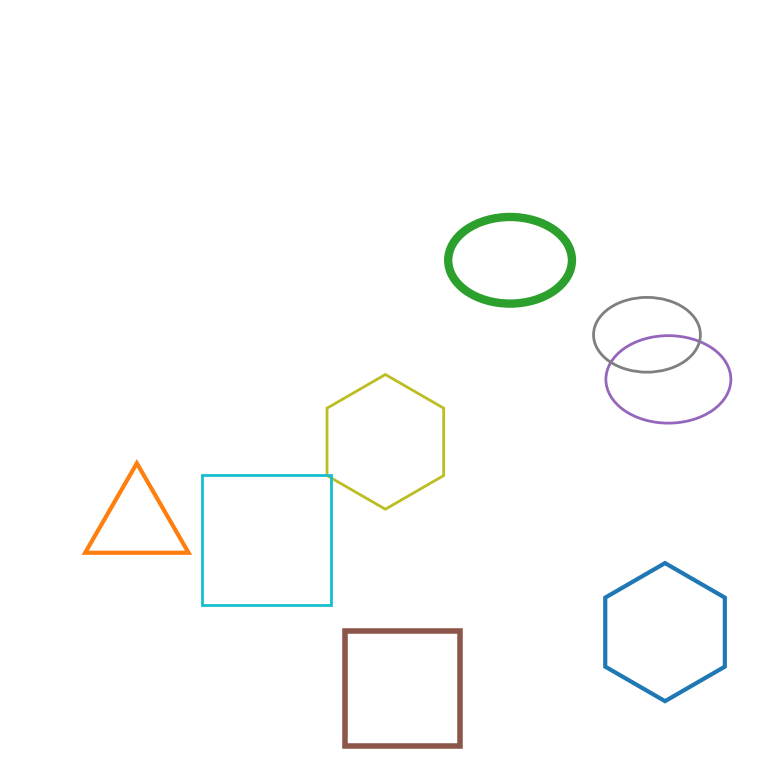[{"shape": "hexagon", "thickness": 1.5, "radius": 0.45, "center": [0.864, 0.179]}, {"shape": "triangle", "thickness": 1.5, "radius": 0.39, "center": [0.178, 0.321]}, {"shape": "oval", "thickness": 3, "radius": 0.4, "center": [0.662, 0.662]}, {"shape": "oval", "thickness": 1, "radius": 0.41, "center": [0.868, 0.507]}, {"shape": "square", "thickness": 2, "radius": 0.38, "center": [0.523, 0.106]}, {"shape": "oval", "thickness": 1, "radius": 0.35, "center": [0.84, 0.565]}, {"shape": "hexagon", "thickness": 1, "radius": 0.44, "center": [0.5, 0.426]}, {"shape": "square", "thickness": 1, "radius": 0.42, "center": [0.346, 0.299]}]